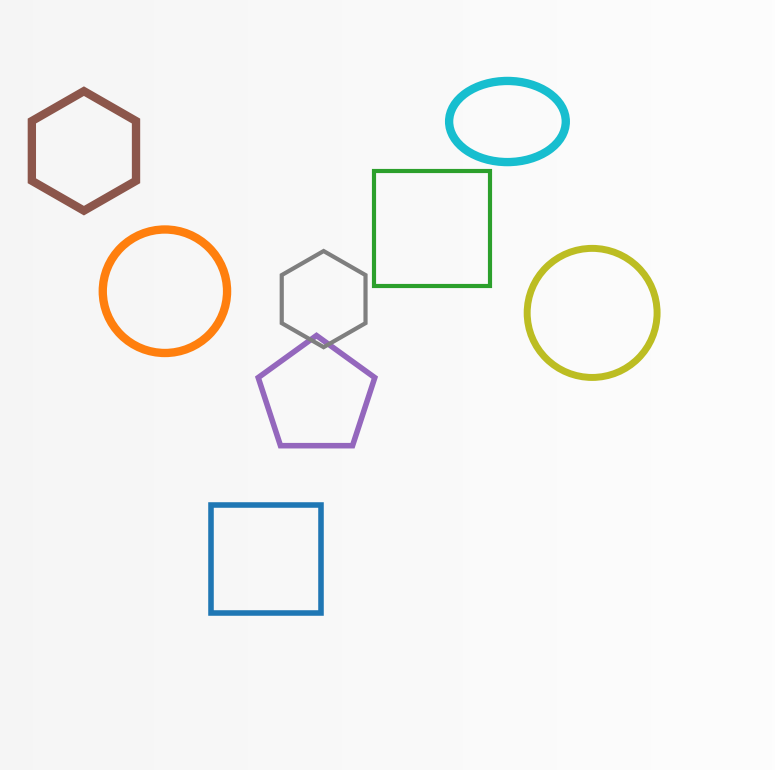[{"shape": "square", "thickness": 2, "radius": 0.35, "center": [0.343, 0.274]}, {"shape": "circle", "thickness": 3, "radius": 0.4, "center": [0.213, 0.622]}, {"shape": "square", "thickness": 1.5, "radius": 0.37, "center": [0.557, 0.703]}, {"shape": "pentagon", "thickness": 2, "radius": 0.4, "center": [0.408, 0.485]}, {"shape": "hexagon", "thickness": 3, "radius": 0.39, "center": [0.108, 0.804]}, {"shape": "hexagon", "thickness": 1.5, "radius": 0.31, "center": [0.418, 0.612]}, {"shape": "circle", "thickness": 2.5, "radius": 0.42, "center": [0.764, 0.594]}, {"shape": "oval", "thickness": 3, "radius": 0.38, "center": [0.655, 0.842]}]